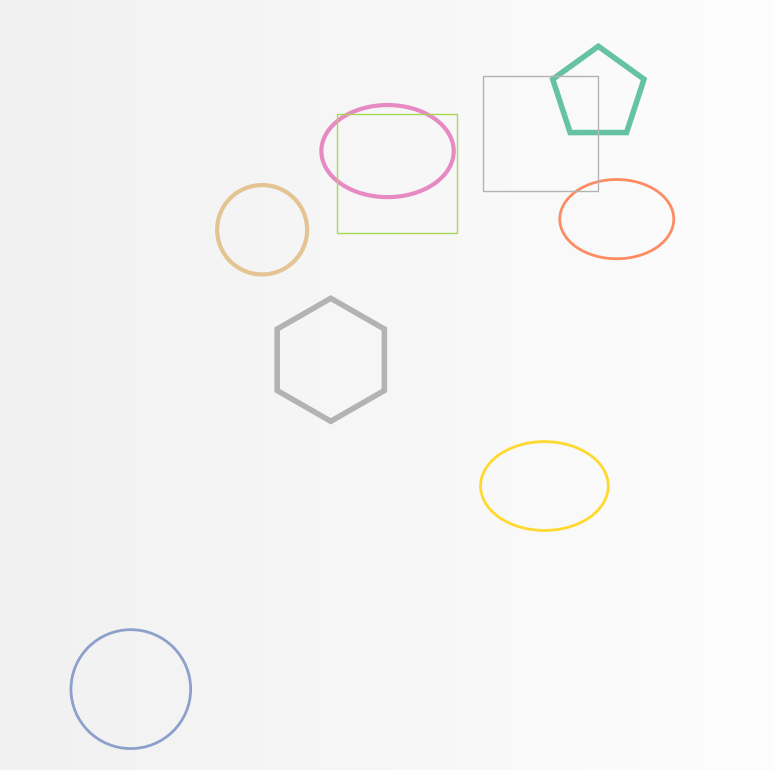[{"shape": "pentagon", "thickness": 2, "radius": 0.31, "center": [0.772, 0.878]}, {"shape": "oval", "thickness": 1, "radius": 0.37, "center": [0.796, 0.715]}, {"shape": "circle", "thickness": 1, "radius": 0.39, "center": [0.169, 0.105]}, {"shape": "oval", "thickness": 1.5, "radius": 0.43, "center": [0.5, 0.804]}, {"shape": "square", "thickness": 0.5, "radius": 0.39, "center": [0.512, 0.774]}, {"shape": "oval", "thickness": 1, "radius": 0.41, "center": [0.702, 0.369]}, {"shape": "circle", "thickness": 1.5, "radius": 0.29, "center": [0.338, 0.702]}, {"shape": "square", "thickness": 0.5, "radius": 0.37, "center": [0.697, 0.826]}, {"shape": "hexagon", "thickness": 2, "radius": 0.4, "center": [0.427, 0.533]}]